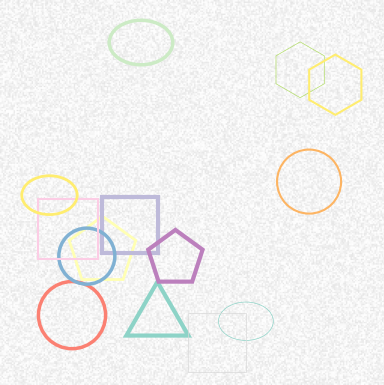[{"shape": "triangle", "thickness": 3, "radius": 0.47, "center": [0.409, 0.175]}, {"shape": "oval", "thickness": 0.5, "radius": 0.36, "center": [0.639, 0.166]}, {"shape": "pentagon", "thickness": 2, "radius": 0.45, "center": [0.266, 0.347]}, {"shape": "square", "thickness": 3, "radius": 0.37, "center": [0.338, 0.415]}, {"shape": "circle", "thickness": 2.5, "radius": 0.44, "center": [0.187, 0.181]}, {"shape": "circle", "thickness": 2.5, "radius": 0.36, "center": [0.226, 0.335]}, {"shape": "circle", "thickness": 1.5, "radius": 0.42, "center": [0.803, 0.528]}, {"shape": "hexagon", "thickness": 0.5, "radius": 0.36, "center": [0.78, 0.819]}, {"shape": "square", "thickness": 1.5, "radius": 0.39, "center": [0.176, 0.405]}, {"shape": "square", "thickness": 0.5, "radius": 0.38, "center": [0.564, 0.11]}, {"shape": "pentagon", "thickness": 3, "radius": 0.37, "center": [0.456, 0.329]}, {"shape": "oval", "thickness": 2.5, "radius": 0.41, "center": [0.366, 0.89]}, {"shape": "oval", "thickness": 2, "radius": 0.36, "center": [0.129, 0.493]}, {"shape": "hexagon", "thickness": 1.5, "radius": 0.39, "center": [0.871, 0.78]}]